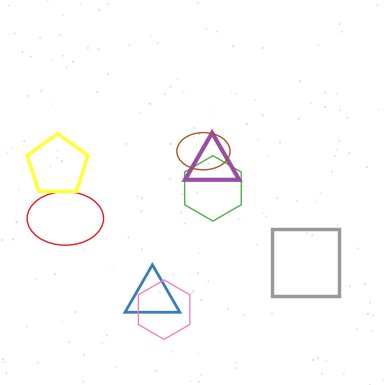[{"shape": "oval", "thickness": 1, "radius": 0.5, "center": [0.17, 0.433]}, {"shape": "triangle", "thickness": 2, "radius": 0.41, "center": [0.396, 0.23]}, {"shape": "hexagon", "thickness": 1, "radius": 0.42, "center": [0.553, 0.511]}, {"shape": "triangle", "thickness": 3, "radius": 0.41, "center": [0.551, 0.574]}, {"shape": "pentagon", "thickness": 2.5, "radius": 0.42, "center": [0.15, 0.57]}, {"shape": "oval", "thickness": 1, "radius": 0.35, "center": [0.528, 0.607]}, {"shape": "hexagon", "thickness": 1, "radius": 0.39, "center": [0.426, 0.196]}, {"shape": "square", "thickness": 2.5, "radius": 0.43, "center": [0.792, 0.317]}]